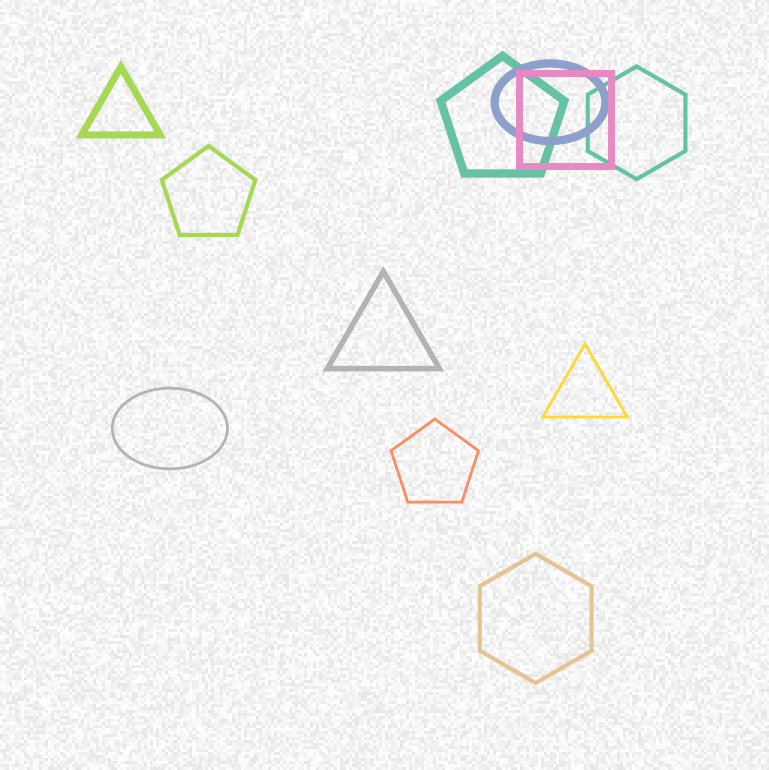[{"shape": "pentagon", "thickness": 3, "radius": 0.42, "center": [0.653, 0.843]}, {"shape": "hexagon", "thickness": 1.5, "radius": 0.37, "center": [0.827, 0.841]}, {"shape": "pentagon", "thickness": 1, "radius": 0.3, "center": [0.565, 0.396]}, {"shape": "oval", "thickness": 3, "radius": 0.36, "center": [0.714, 0.867]}, {"shape": "square", "thickness": 2.5, "radius": 0.3, "center": [0.733, 0.845]}, {"shape": "pentagon", "thickness": 1.5, "radius": 0.32, "center": [0.271, 0.747]}, {"shape": "triangle", "thickness": 2.5, "radius": 0.29, "center": [0.157, 0.854]}, {"shape": "triangle", "thickness": 1, "radius": 0.32, "center": [0.76, 0.49]}, {"shape": "hexagon", "thickness": 1.5, "radius": 0.42, "center": [0.696, 0.197]}, {"shape": "oval", "thickness": 1, "radius": 0.37, "center": [0.221, 0.443]}, {"shape": "triangle", "thickness": 2, "radius": 0.42, "center": [0.498, 0.563]}]